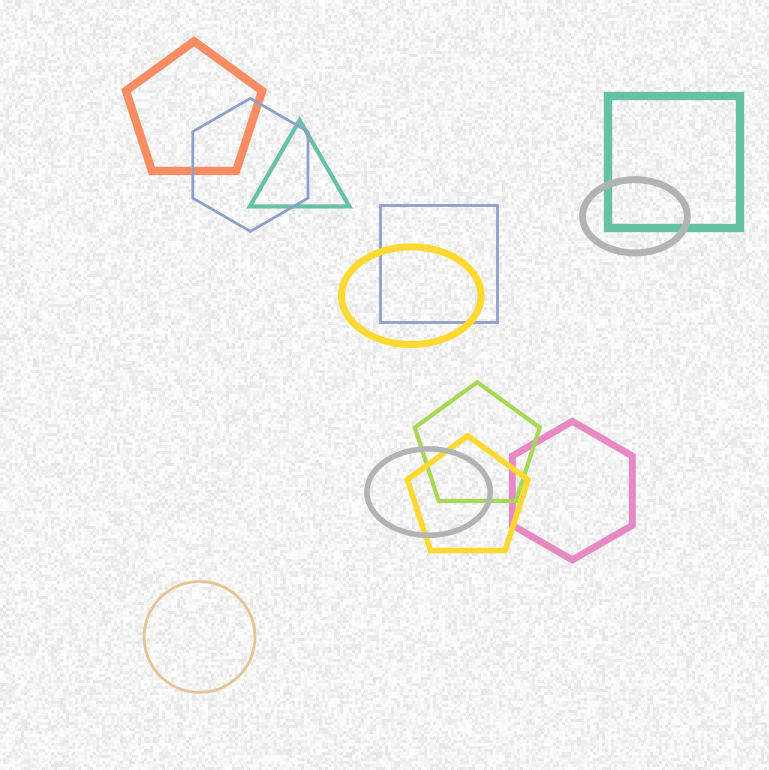[{"shape": "square", "thickness": 3, "radius": 0.43, "center": [0.875, 0.789]}, {"shape": "triangle", "thickness": 1.5, "radius": 0.37, "center": [0.389, 0.769]}, {"shape": "pentagon", "thickness": 3, "radius": 0.47, "center": [0.252, 0.853]}, {"shape": "square", "thickness": 1, "radius": 0.38, "center": [0.569, 0.658]}, {"shape": "hexagon", "thickness": 1, "radius": 0.43, "center": [0.325, 0.786]}, {"shape": "hexagon", "thickness": 2.5, "radius": 0.45, "center": [0.743, 0.363]}, {"shape": "pentagon", "thickness": 1.5, "radius": 0.43, "center": [0.62, 0.418]}, {"shape": "oval", "thickness": 2.5, "radius": 0.45, "center": [0.534, 0.616]}, {"shape": "pentagon", "thickness": 2, "radius": 0.41, "center": [0.607, 0.352]}, {"shape": "circle", "thickness": 1, "radius": 0.36, "center": [0.259, 0.173]}, {"shape": "oval", "thickness": 2.5, "radius": 0.34, "center": [0.825, 0.719]}, {"shape": "oval", "thickness": 2, "radius": 0.4, "center": [0.557, 0.361]}]